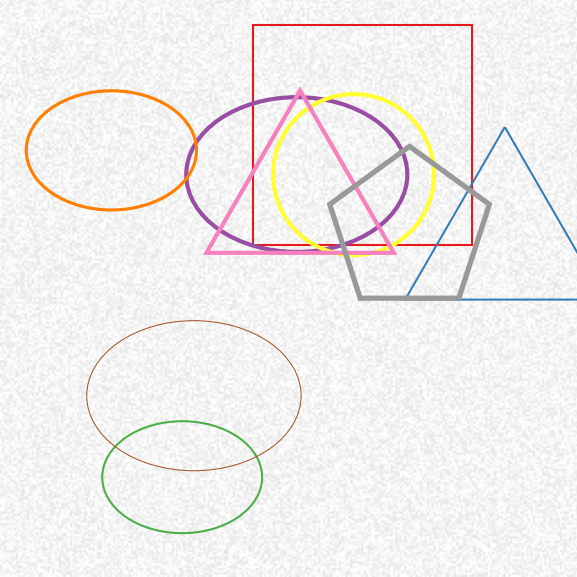[{"shape": "square", "thickness": 1, "radius": 0.95, "center": [0.628, 0.765]}, {"shape": "triangle", "thickness": 1, "radius": 1.0, "center": [0.874, 0.58]}, {"shape": "oval", "thickness": 1, "radius": 0.69, "center": [0.315, 0.173]}, {"shape": "oval", "thickness": 2, "radius": 0.96, "center": [0.514, 0.697]}, {"shape": "oval", "thickness": 1.5, "radius": 0.74, "center": [0.193, 0.739]}, {"shape": "circle", "thickness": 2, "radius": 0.7, "center": [0.612, 0.697]}, {"shape": "oval", "thickness": 0.5, "radius": 0.93, "center": [0.336, 0.314]}, {"shape": "triangle", "thickness": 2, "radius": 0.94, "center": [0.52, 0.655]}, {"shape": "pentagon", "thickness": 2.5, "radius": 0.73, "center": [0.709, 0.6]}]